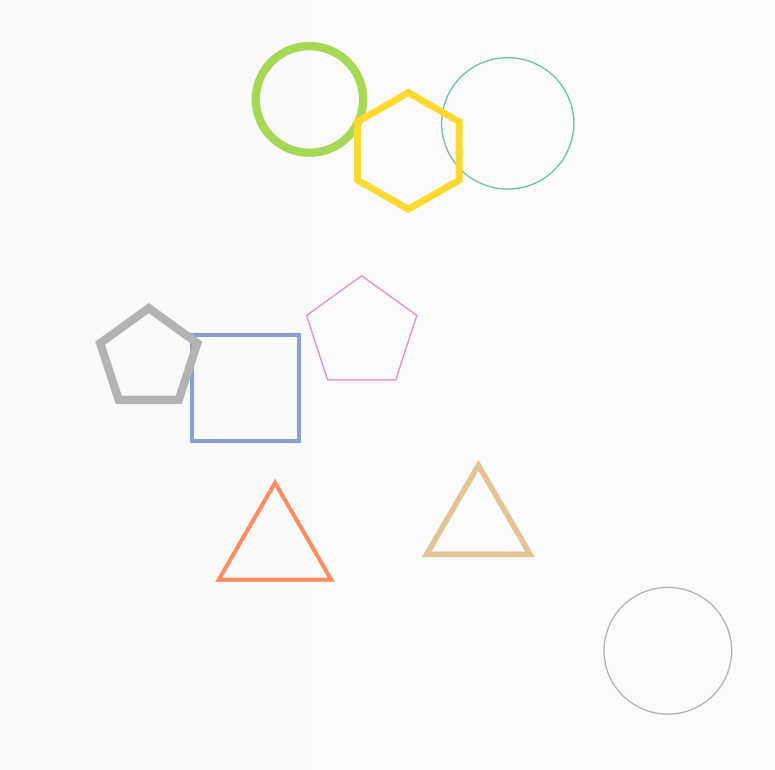[{"shape": "circle", "thickness": 0.5, "radius": 0.43, "center": [0.655, 0.84]}, {"shape": "triangle", "thickness": 1.5, "radius": 0.42, "center": [0.355, 0.289]}, {"shape": "square", "thickness": 1.5, "radius": 0.34, "center": [0.317, 0.496]}, {"shape": "pentagon", "thickness": 0.5, "radius": 0.37, "center": [0.467, 0.567]}, {"shape": "circle", "thickness": 3, "radius": 0.35, "center": [0.399, 0.871]}, {"shape": "hexagon", "thickness": 2.5, "radius": 0.38, "center": [0.527, 0.804]}, {"shape": "triangle", "thickness": 2, "radius": 0.39, "center": [0.617, 0.319]}, {"shape": "circle", "thickness": 0.5, "radius": 0.41, "center": [0.862, 0.155]}, {"shape": "pentagon", "thickness": 3, "radius": 0.33, "center": [0.192, 0.534]}]